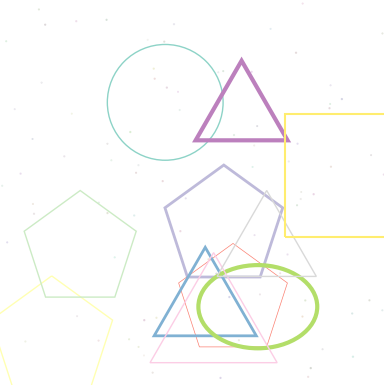[{"shape": "circle", "thickness": 1, "radius": 0.75, "center": [0.429, 0.734]}, {"shape": "pentagon", "thickness": 1, "radius": 0.83, "center": [0.134, 0.117]}, {"shape": "pentagon", "thickness": 2, "radius": 0.8, "center": [0.581, 0.411]}, {"shape": "pentagon", "thickness": 0.5, "radius": 0.74, "center": [0.605, 0.219]}, {"shape": "triangle", "thickness": 2, "radius": 0.77, "center": [0.533, 0.204]}, {"shape": "oval", "thickness": 3, "radius": 0.77, "center": [0.67, 0.203]}, {"shape": "triangle", "thickness": 1, "radius": 0.95, "center": [0.555, 0.153]}, {"shape": "triangle", "thickness": 1, "radius": 0.74, "center": [0.693, 0.356]}, {"shape": "triangle", "thickness": 3, "radius": 0.69, "center": [0.627, 0.704]}, {"shape": "pentagon", "thickness": 1, "radius": 0.76, "center": [0.208, 0.352]}, {"shape": "square", "thickness": 1.5, "radius": 0.79, "center": [0.899, 0.544]}]